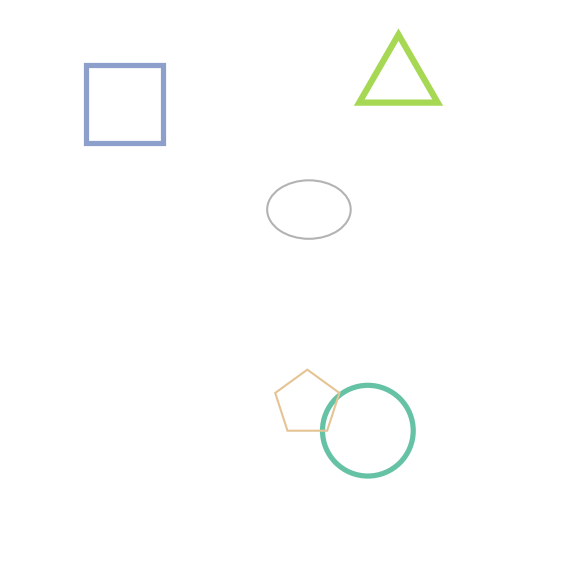[{"shape": "circle", "thickness": 2.5, "radius": 0.39, "center": [0.637, 0.253]}, {"shape": "square", "thickness": 2.5, "radius": 0.34, "center": [0.216, 0.819]}, {"shape": "triangle", "thickness": 3, "radius": 0.39, "center": [0.69, 0.861]}, {"shape": "pentagon", "thickness": 1, "radius": 0.29, "center": [0.532, 0.301]}, {"shape": "oval", "thickness": 1, "radius": 0.36, "center": [0.535, 0.636]}]